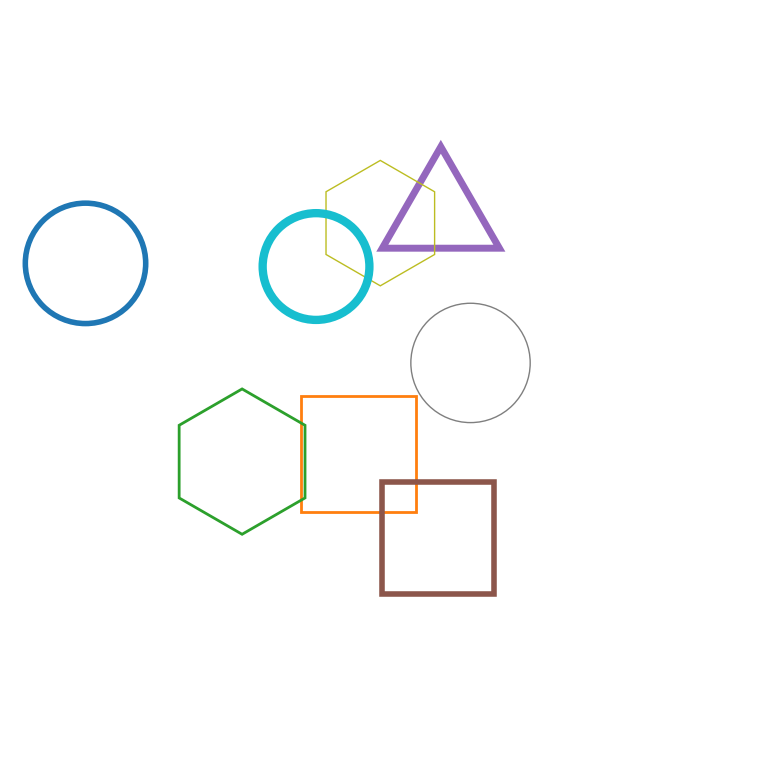[{"shape": "circle", "thickness": 2, "radius": 0.39, "center": [0.111, 0.658]}, {"shape": "square", "thickness": 1, "radius": 0.37, "center": [0.466, 0.41]}, {"shape": "hexagon", "thickness": 1, "radius": 0.47, "center": [0.314, 0.401]}, {"shape": "triangle", "thickness": 2.5, "radius": 0.44, "center": [0.573, 0.722]}, {"shape": "square", "thickness": 2, "radius": 0.36, "center": [0.569, 0.301]}, {"shape": "circle", "thickness": 0.5, "radius": 0.39, "center": [0.611, 0.529]}, {"shape": "hexagon", "thickness": 0.5, "radius": 0.41, "center": [0.494, 0.71]}, {"shape": "circle", "thickness": 3, "radius": 0.35, "center": [0.41, 0.654]}]